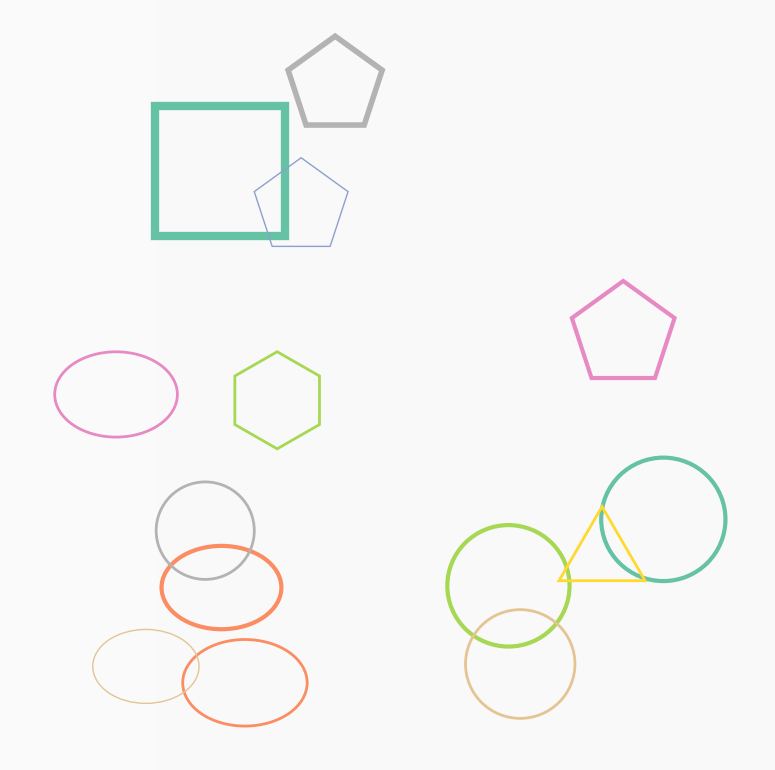[{"shape": "square", "thickness": 3, "radius": 0.42, "center": [0.284, 0.778]}, {"shape": "circle", "thickness": 1.5, "radius": 0.4, "center": [0.856, 0.326]}, {"shape": "oval", "thickness": 1, "radius": 0.4, "center": [0.316, 0.113]}, {"shape": "oval", "thickness": 1.5, "radius": 0.39, "center": [0.286, 0.237]}, {"shape": "pentagon", "thickness": 0.5, "radius": 0.32, "center": [0.389, 0.731]}, {"shape": "pentagon", "thickness": 1.5, "radius": 0.35, "center": [0.804, 0.565]}, {"shape": "oval", "thickness": 1, "radius": 0.4, "center": [0.15, 0.488]}, {"shape": "circle", "thickness": 1.5, "radius": 0.39, "center": [0.656, 0.239]}, {"shape": "hexagon", "thickness": 1, "radius": 0.32, "center": [0.358, 0.48]}, {"shape": "triangle", "thickness": 1, "radius": 0.32, "center": [0.777, 0.278]}, {"shape": "circle", "thickness": 1, "radius": 0.35, "center": [0.671, 0.138]}, {"shape": "oval", "thickness": 0.5, "radius": 0.34, "center": [0.188, 0.135]}, {"shape": "circle", "thickness": 1, "radius": 0.32, "center": [0.265, 0.311]}, {"shape": "pentagon", "thickness": 2, "radius": 0.32, "center": [0.432, 0.889]}]